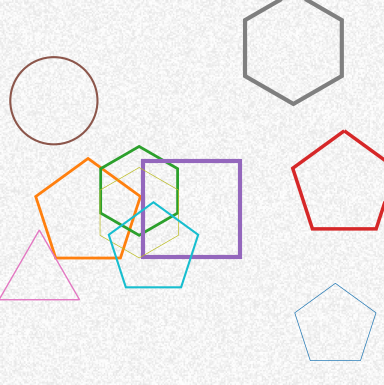[{"shape": "pentagon", "thickness": 0.5, "radius": 0.55, "center": [0.871, 0.153]}, {"shape": "pentagon", "thickness": 2, "radius": 0.71, "center": [0.229, 0.445]}, {"shape": "hexagon", "thickness": 2, "radius": 0.58, "center": [0.361, 0.504]}, {"shape": "pentagon", "thickness": 2.5, "radius": 0.7, "center": [0.894, 0.519]}, {"shape": "square", "thickness": 3, "radius": 0.63, "center": [0.497, 0.457]}, {"shape": "circle", "thickness": 1.5, "radius": 0.57, "center": [0.14, 0.738]}, {"shape": "triangle", "thickness": 1, "radius": 0.6, "center": [0.102, 0.282]}, {"shape": "hexagon", "thickness": 3, "radius": 0.73, "center": [0.762, 0.875]}, {"shape": "hexagon", "thickness": 0.5, "radius": 0.59, "center": [0.362, 0.448]}, {"shape": "pentagon", "thickness": 1.5, "radius": 0.61, "center": [0.399, 0.352]}]